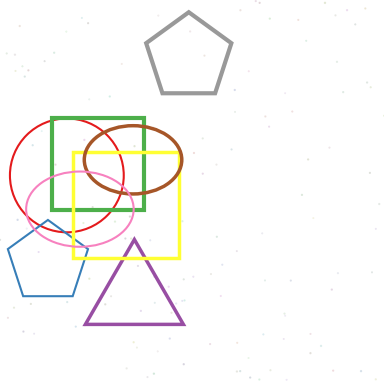[{"shape": "circle", "thickness": 1.5, "radius": 0.74, "center": [0.174, 0.544]}, {"shape": "pentagon", "thickness": 1.5, "radius": 0.55, "center": [0.124, 0.319]}, {"shape": "square", "thickness": 3, "radius": 0.6, "center": [0.255, 0.573]}, {"shape": "triangle", "thickness": 2.5, "radius": 0.73, "center": [0.349, 0.231]}, {"shape": "square", "thickness": 2.5, "radius": 0.69, "center": [0.328, 0.467]}, {"shape": "oval", "thickness": 2.5, "radius": 0.63, "center": [0.346, 0.585]}, {"shape": "oval", "thickness": 1.5, "radius": 0.7, "center": [0.208, 0.457]}, {"shape": "pentagon", "thickness": 3, "radius": 0.58, "center": [0.49, 0.852]}]